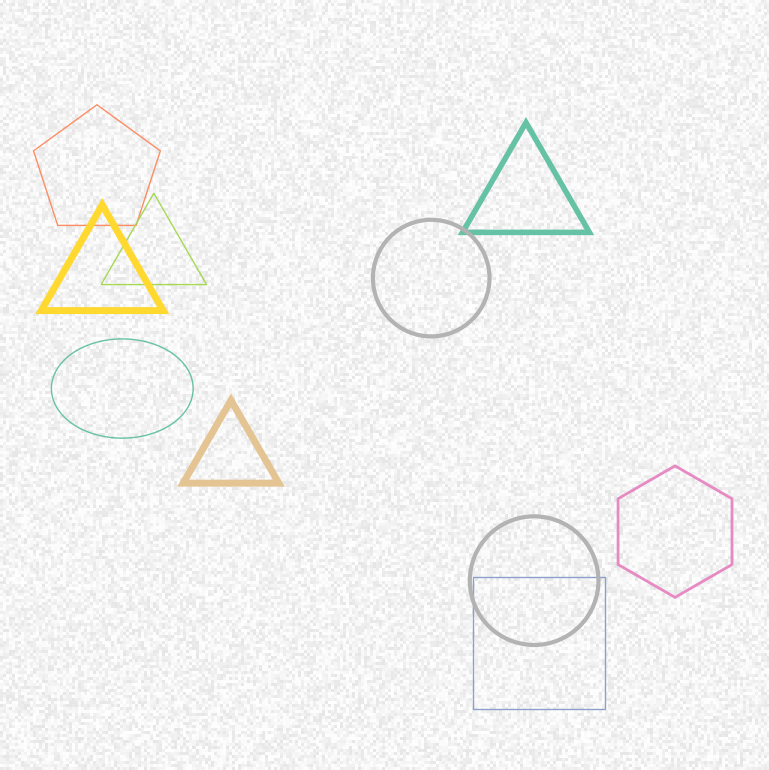[{"shape": "oval", "thickness": 0.5, "radius": 0.46, "center": [0.159, 0.495]}, {"shape": "triangle", "thickness": 2, "radius": 0.48, "center": [0.683, 0.746]}, {"shape": "pentagon", "thickness": 0.5, "radius": 0.43, "center": [0.126, 0.777]}, {"shape": "square", "thickness": 0.5, "radius": 0.43, "center": [0.7, 0.164]}, {"shape": "hexagon", "thickness": 1, "radius": 0.43, "center": [0.877, 0.31]}, {"shape": "triangle", "thickness": 0.5, "radius": 0.4, "center": [0.2, 0.67]}, {"shape": "triangle", "thickness": 2.5, "radius": 0.46, "center": [0.133, 0.642]}, {"shape": "triangle", "thickness": 2.5, "radius": 0.36, "center": [0.3, 0.408]}, {"shape": "circle", "thickness": 1.5, "radius": 0.38, "center": [0.56, 0.639]}, {"shape": "circle", "thickness": 1.5, "radius": 0.42, "center": [0.694, 0.246]}]